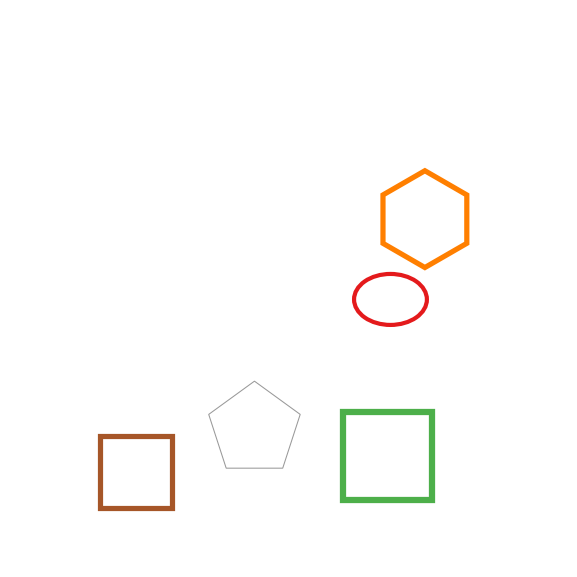[{"shape": "oval", "thickness": 2, "radius": 0.32, "center": [0.676, 0.481]}, {"shape": "square", "thickness": 3, "radius": 0.38, "center": [0.671, 0.209]}, {"shape": "hexagon", "thickness": 2.5, "radius": 0.42, "center": [0.736, 0.62]}, {"shape": "square", "thickness": 2.5, "radius": 0.31, "center": [0.236, 0.182]}, {"shape": "pentagon", "thickness": 0.5, "radius": 0.42, "center": [0.441, 0.256]}]